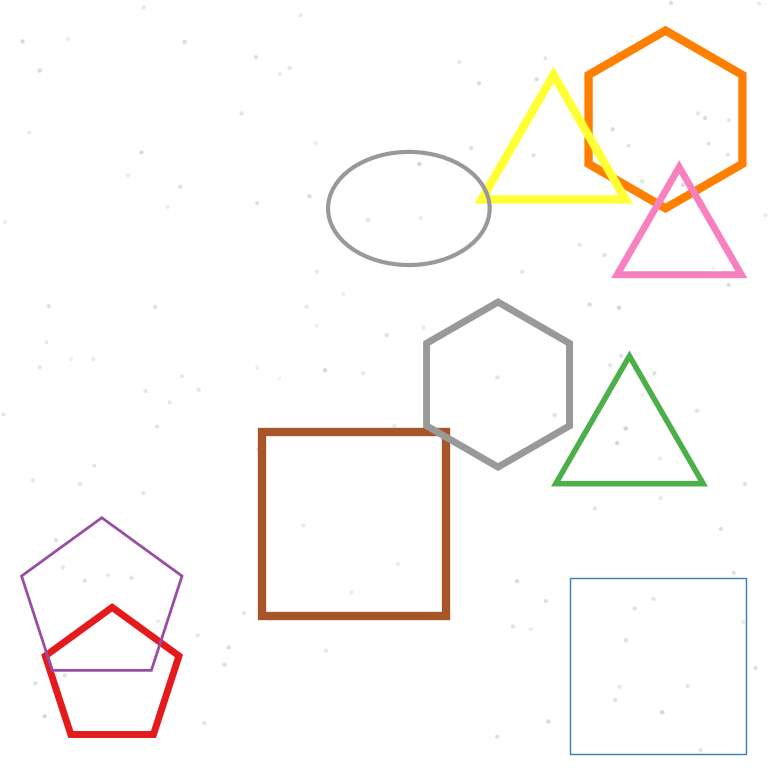[{"shape": "pentagon", "thickness": 2.5, "radius": 0.46, "center": [0.146, 0.12]}, {"shape": "square", "thickness": 0.5, "radius": 0.57, "center": [0.854, 0.136]}, {"shape": "triangle", "thickness": 2, "radius": 0.55, "center": [0.817, 0.427]}, {"shape": "pentagon", "thickness": 1, "radius": 0.55, "center": [0.132, 0.218]}, {"shape": "hexagon", "thickness": 3, "radius": 0.58, "center": [0.864, 0.845]}, {"shape": "triangle", "thickness": 3, "radius": 0.54, "center": [0.719, 0.795]}, {"shape": "square", "thickness": 3, "radius": 0.6, "center": [0.46, 0.32]}, {"shape": "triangle", "thickness": 2.5, "radius": 0.47, "center": [0.882, 0.69]}, {"shape": "oval", "thickness": 1.5, "radius": 0.52, "center": [0.531, 0.729]}, {"shape": "hexagon", "thickness": 2.5, "radius": 0.54, "center": [0.647, 0.501]}]